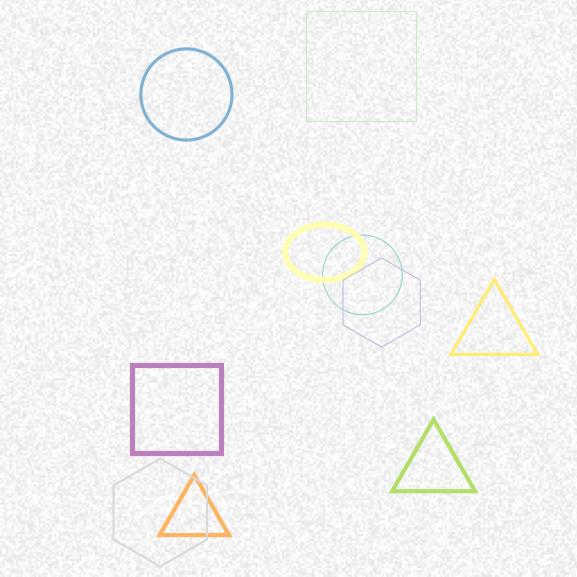[{"shape": "circle", "thickness": 0.5, "radius": 0.34, "center": [0.628, 0.523]}, {"shape": "oval", "thickness": 3, "radius": 0.34, "center": [0.562, 0.562]}, {"shape": "hexagon", "thickness": 0.5, "radius": 0.39, "center": [0.661, 0.475]}, {"shape": "circle", "thickness": 1.5, "radius": 0.39, "center": [0.323, 0.836]}, {"shape": "triangle", "thickness": 2, "radius": 0.35, "center": [0.337, 0.107]}, {"shape": "triangle", "thickness": 2, "radius": 0.41, "center": [0.751, 0.19]}, {"shape": "hexagon", "thickness": 1, "radius": 0.47, "center": [0.278, 0.112]}, {"shape": "square", "thickness": 2.5, "radius": 0.38, "center": [0.305, 0.29]}, {"shape": "square", "thickness": 0.5, "radius": 0.48, "center": [0.626, 0.884]}, {"shape": "triangle", "thickness": 1.5, "radius": 0.43, "center": [0.856, 0.429]}]